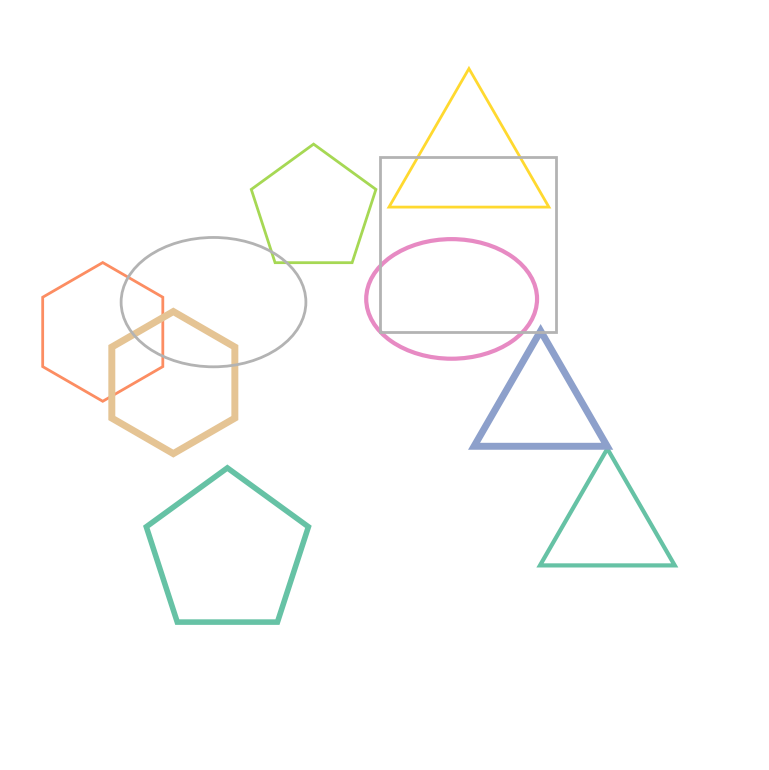[{"shape": "triangle", "thickness": 1.5, "radius": 0.51, "center": [0.789, 0.316]}, {"shape": "pentagon", "thickness": 2, "radius": 0.55, "center": [0.295, 0.282]}, {"shape": "hexagon", "thickness": 1, "radius": 0.45, "center": [0.133, 0.569]}, {"shape": "triangle", "thickness": 2.5, "radius": 0.5, "center": [0.702, 0.47]}, {"shape": "oval", "thickness": 1.5, "radius": 0.55, "center": [0.587, 0.612]}, {"shape": "pentagon", "thickness": 1, "radius": 0.43, "center": [0.407, 0.728]}, {"shape": "triangle", "thickness": 1, "radius": 0.6, "center": [0.609, 0.791]}, {"shape": "hexagon", "thickness": 2.5, "radius": 0.46, "center": [0.225, 0.503]}, {"shape": "square", "thickness": 1, "radius": 0.57, "center": [0.608, 0.683]}, {"shape": "oval", "thickness": 1, "radius": 0.6, "center": [0.277, 0.608]}]